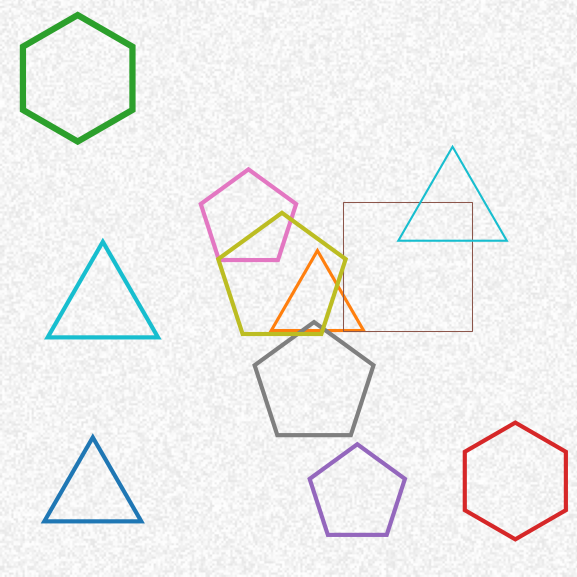[{"shape": "triangle", "thickness": 2, "radius": 0.48, "center": [0.161, 0.145]}, {"shape": "triangle", "thickness": 1.5, "radius": 0.46, "center": [0.55, 0.473]}, {"shape": "hexagon", "thickness": 3, "radius": 0.55, "center": [0.135, 0.864]}, {"shape": "hexagon", "thickness": 2, "radius": 0.51, "center": [0.892, 0.166]}, {"shape": "pentagon", "thickness": 2, "radius": 0.43, "center": [0.619, 0.143]}, {"shape": "square", "thickness": 0.5, "radius": 0.56, "center": [0.706, 0.537]}, {"shape": "pentagon", "thickness": 2, "radius": 0.43, "center": [0.43, 0.619]}, {"shape": "pentagon", "thickness": 2, "radius": 0.54, "center": [0.544, 0.333]}, {"shape": "pentagon", "thickness": 2, "radius": 0.58, "center": [0.488, 0.515]}, {"shape": "triangle", "thickness": 2, "radius": 0.55, "center": [0.178, 0.47]}, {"shape": "triangle", "thickness": 1, "radius": 0.54, "center": [0.784, 0.637]}]